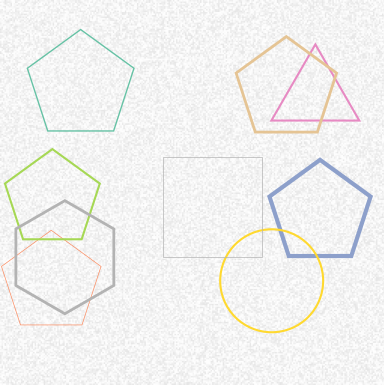[{"shape": "pentagon", "thickness": 1, "radius": 0.73, "center": [0.21, 0.778]}, {"shape": "pentagon", "thickness": 0.5, "radius": 0.68, "center": [0.133, 0.266]}, {"shape": "pentagon", "thickness": 3, "radius": 0.69, "center": [0.831, 0.447]}, {"shape": "triangle", "thickness": 1.5, "radius": 0.66, "center": [0.819, 0.753]}, {"shape": "pentagon", "thickness": 1.5, "radius": 0.65, "center": [0.136, 0.483]}, {"shape": "circle", "thickness": 1.5, "radius": 0.67, "center": [0.706, 0.271]}, {"shape": "pentagon", "thickness": 2, "radius": 0.69, "center": [0.744, 0.768]}, {"shape": "hexagon", "thickness": 2, "radius": 0.73, "center": [0.168, 0.332]}, {"shape": "square", "thickness": 0.5, "radius": 0.65, "center": [0.552, 0.463]}]